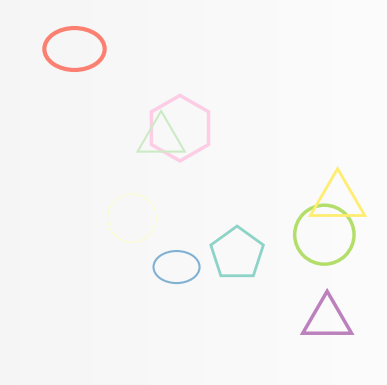[{"shape": "pentagon", "thickness": 2, "radius": 0.36, "center": [0.612, 0.341]}, {"shape": "circle", "thickness": 0.5, "radius": 0.31, "center": [0.341, 0.433]}, {"shape": "oval", "thickness": 3, "radius": 0.39, "center": [0.192, 0.873]}, {"shape": "oval", "thickness": 1.5, "radius": 0.3, "center": [0.456, 0.306]}, {"shape": "circle", "thickness": 2.5, "radius": 0.38, "center": [0.837, 0.39]}, {"shape": "hexagon", "thickness": 2.5, "radius": 0.43, "center": [0.464, 0.667]}, {"shape": "triangle", "thickness": 2.5, "radius": 0.36, "center": [0.844, 0.171]}, {"shape": "triangle", "thickness": 1.5, "radius": 0.35, "center": [0.416, 0.641]}, {"shape": "triangle", "thickness": 2, "radius": 0.41, "center": [0.871, 0.481]}]